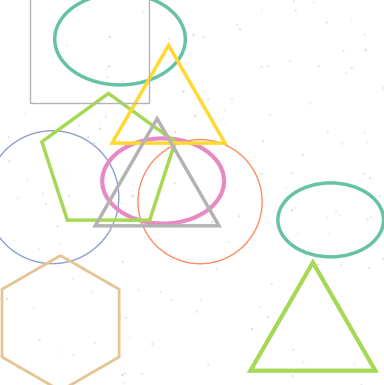[{"shape": "oval", "thickness": 2.5, "radius": 0.85, "center": [0.312, 0.898]}, {"shape": "oval", "thickness": 2.5, "radius": 0.69, "center": [0.859, 0.429]}, {"shape": "circle", "thickness": 1, "radius": 0.81, "center": [0.52, 0.476]}, {"shape": "circle", "thickness": 1, "radius": 0.86, "center": [0.136, 0.488]}, {"shape": "oval", "thickness": 3, "radius": 0.79, "center": [0.424, 0.53]}, {"shape": "triangle", "thickness": 3, "radius": 0.94, "center": [0.813, 0.131]}, {"shape": "pentagon", "thickness": 2.5, "radius": 0.91, "center": [0.282, 0.575]}, {"shape": "triangle", "thickness": 2.5, "radius": 0.85, "center": [0.438, 0.713]}, {"shape": "hexagon", "thickness": 2, "radius": 0.88, "center": [0.157, 0.161]}, {"shape": "square", "thickness": 1, "radius": 0.78, "center": [0.233, 0.888]}, {"shape": "triangle", "thickness": 2.5, "radius": 0.93, "center": [0.408, 0.506]}]